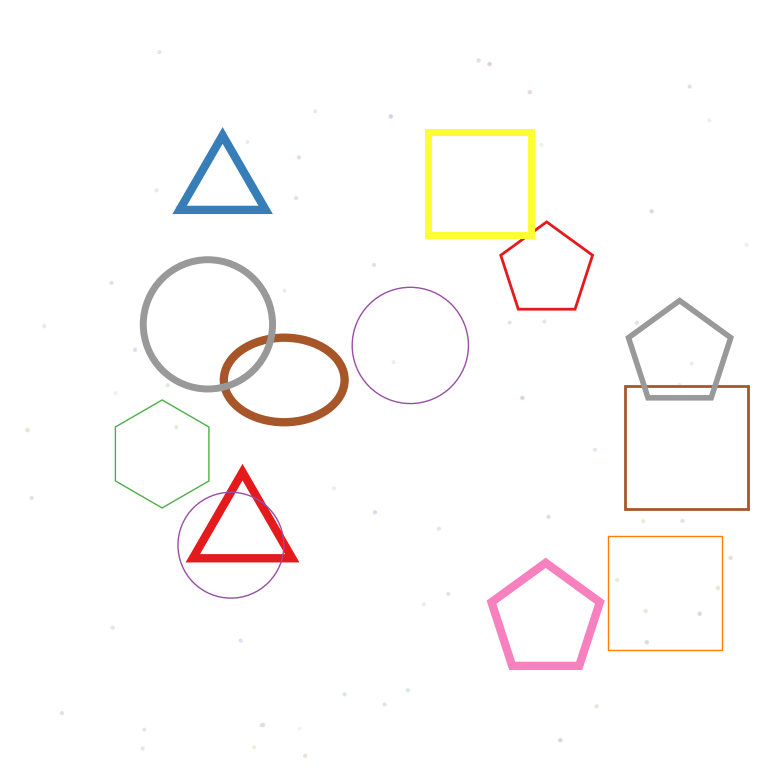[{"shape": "pentagon", "thickness": 1, "radius": 0.31, "center": [0.71, 0.649]}, {"shape": "triangle", "thickness": 3, "radius": 0.37, "center": [0.315, 0.312]}, {"shape": "triangle", "thickness": 3, "radius": 0.32, "center": [0.289, 0.76]}, {"shape": "hexagon", "thickness": 0.5, "radius": 0.35, "center": [0.211, 0.41]}, {"shape": "circle", "thickness": 0.5, "radius": 0.34, "center": [0.3, 0.292]}, {"shape": "circle", "thickness": 0.5, "radius": 0.38, "center": [0.533, 0.551]}, {"shape": "square", "thickness": 0.5, "radius": 0.37, "center": [0.864, 0.229]}, {"shape": "square", "thickness": 2.5, "radius": 0.33, "center": [0.622, 0.762]}, {"shape": "square", "thickness": 1, "radius": 0.4, "center": [0.892, 0.419]}, {"shape": "oval", "thickness": 3, "radius": 0.39, "center": [0.369, 0.507]}, {"shape": "pentagon", "thickness": 3, "radius": 0.37, "center": [0.709, 0.195]}, {"shape": "pentagon", "thickness": 2, "radius": 0.35, "center": [0.883, 0.54]}, {"shape": "circle", "thickness": 2.5, "radius": 0.42, "center": [0.27, 0.579]}]